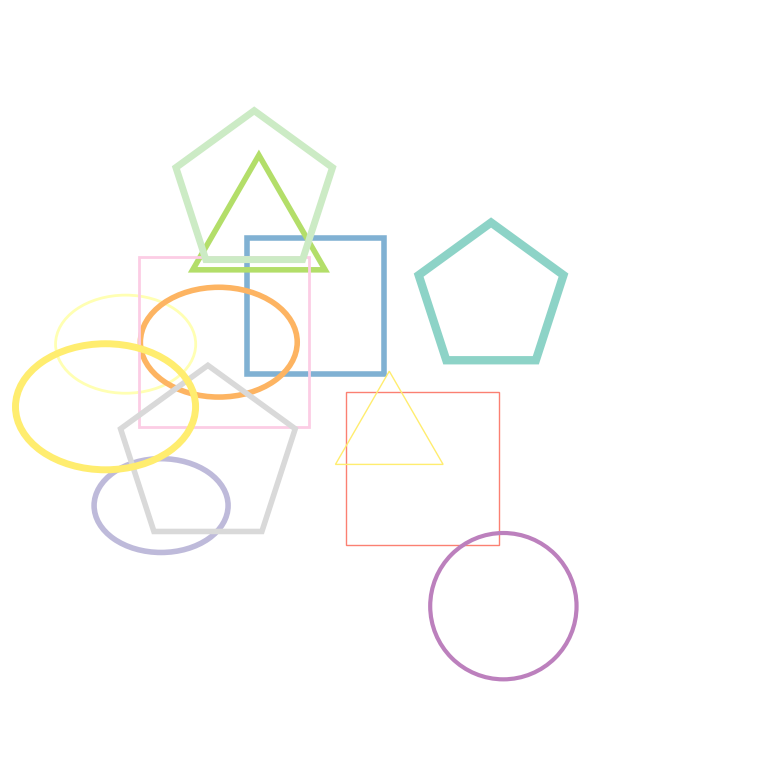[{"shape": "pentagon", "thickness": 3, "radius": 0.49, "center": [0.638, 0.612]}, {"shape": "oval", "thickness": 1, "radius": 0.46, "center": [0.163, 0.553]}, {"shape": "oval", "thickness": 2, "radius": 0.44, "center": [0.209, 0.343]}, {"shape": "square", "thickness": 0.5, "radius": 0.5, "center": [0.548, 0.392]}, {"shape": "square", "thickness": 2, "radius": 0.44, "center": [0.41, 0.603]}, {"shape": "oval", "thickness": 2, "radius": 0.51, "center": [0.284, 0.556]}, {"shape": "triangle", "thickness": 2, "radius": 0.5, "center": [0.336, 0.699]}, {"shape": "square", "thickness": 1, "radius": 0.55, "center": [0.291, 0.556]}, {"shape": "pentagon", "thickness": 2, "radius": 0.6, "center": [0.27, 0.406]}, {"shape": "circle", "thickness": 1.5, "radius": 0.48, "center": [0.654, 0.213]}, {"shape": "pentagon", "thickness": 2.5, "radius": 0.53, "center": [0.33, 0.749]}, {"shape": "triangle", "thickness": 0.5, "radius": 0.4, "center": [0.506, 0.437]}, {"shape": "oval", "thickness": 2.5, "radius": 0.58, "center": [0.137, 0.472]}]